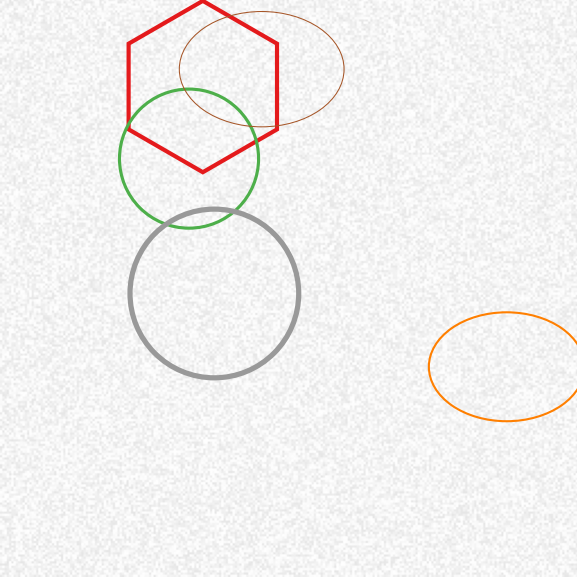[{"shape": "hexagon", "thickness": 2, "radius": 0.74, "center": [0.351, 0.849]}, {"shape": "circle", "thickness": 1.5, "radius": 0.6, "center": [0.327, 0.724]}, {"shape": "oval", "thickness": 1, "radius": 0.67, "center": [0.877, 0.364]}, {"shape": "oval", "thickness": 0.5, "radius": 0.71, "center": [0.453, 0.879]}, {"shape": "circle", "thickness": 2.5, "radius": 0.73, "center": [0.371, 0.491]}]